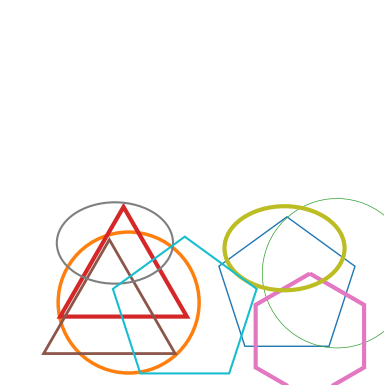[{"shape": "pentagon", "thickness": 1, "radius": 0.93, "center": [0.745, 0.251]}, {"shape": "circle", "thickness": 2.5, "radius": 0.92, "center": [0.334, 0.214]}, {"shape": "circle", "thickness": 0.5, "radius": 0.97, "center": [0.875, 0.29]}, {"shape": "triangle", "thickness": 3, "radius": 0.95, "center": [0.321, 0.273]}, {"shape": "triangle", "thickness": 2, "radius": 0.99, "center": [0.284, 0.18]}, {"shape": "hexagon", "thickness": 3, "radius": 0.81, "center": [0.805, 0.127]}, {"shape": "oval", "thickness": 1.5, "radius": 0.75, "center": [0.298, 0.369]}, {"shape": "oval", "thickness": 3, "radius": 0.78, "center": [0.739, 0.355]}, {"shape": "pentagon", "thickness": 1.5, "radius": 0.98, "center": [0.48, 0.189]}]